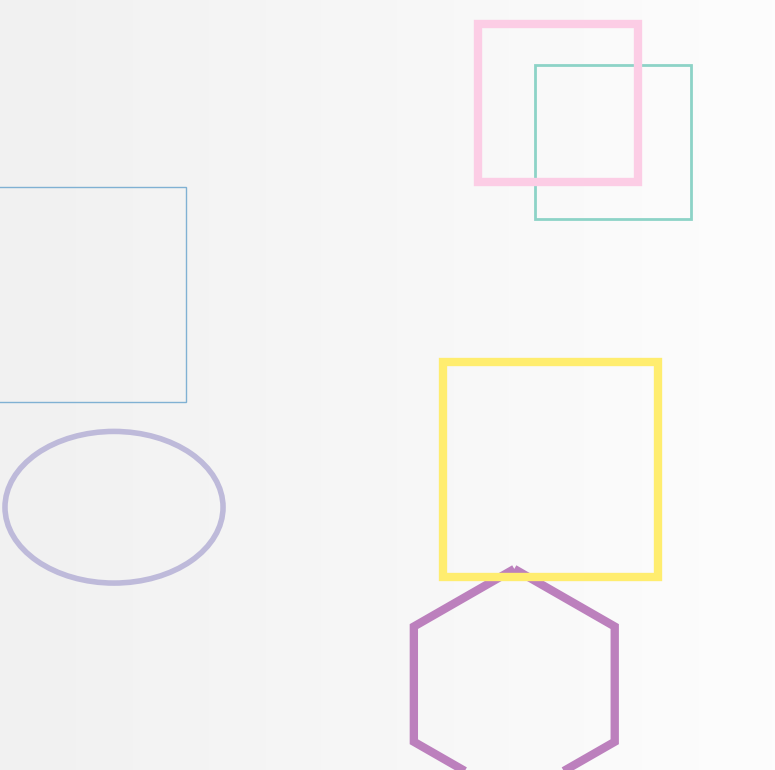[{"shape": "square", "thickness": 1, "radius": 0.5, "center": [0.791, 0.815]}, {"shape": "oval", "thickness": 2, "radius": 0.7, "center": [0.147, 0.341]}, {"shape": "square", "thickness": 0.5, "radius": 0.7, "center": [0.101, 0.618]}, {"shape": "square", "thickness": 3, "radius": 0.51, "center": [0.72, 0.866]}, {"shape": "hexagon", "thickness": 3, "radius": 0.75, "center": [0.664, 0.111]}, {"shape": "square", "thickness": 3, "radius": 0.7, "center": [0.71, 0.39]}]